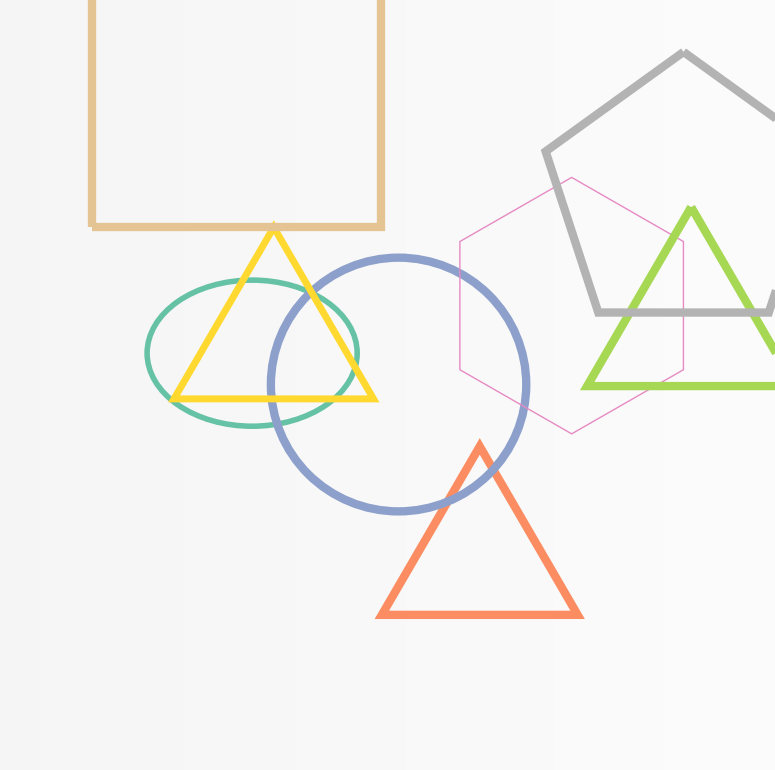[{"shape": "oval", "thickness": 2, "radius": 0.68, "center": [0.325, 0.541]}, {"shape": "triangle", "thickness": 3, "radius": 0.73, "center": [0.619, 0.274]}, {"shape": "circle", "thickness": 3, "radius": 0.82, "center": [0.514, 0.501]}, {"shape": "hexagon", "thickness": 0.5, "radius": 0.83, "center": [0.738, 0.603]}, {"shape": "triangle", "thickness": 3, "radius": 0.77, "center": [0.892, 0.576]}, {"shape": "triangle", "thickness": 2.5, "radius": 0.74, "center": [0.353, 0.556]}, {"shape": "square", "thickness": 3, "radius": 0.93, "center": [0.305, 0.892]}, {"shape": "pentagon", "thickness": 3, "radius": 0.94, "center": [0.882, 0.745]}]